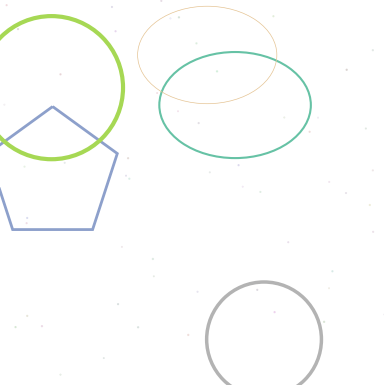[{"shape": "oval", "thickness": 1.5, "radius": 0.98, "center": [0.611, 0.727]}, {"shape": "pentagon", "thickness": 2, "radius": 0.88, "center": [0.137, 0.547]}, {"shape": "circle", "thickness": 3, "radius": 0.93, "center": [0.134, 0.772]}, {"shape": "oval", "thickness": 0.5, "radius": 0.9, "center": [0.538, 0.857]}, {"shape": "circle", "thickness": 2.5, "radius": 0.75, "center": [0.686, 0.118]}]